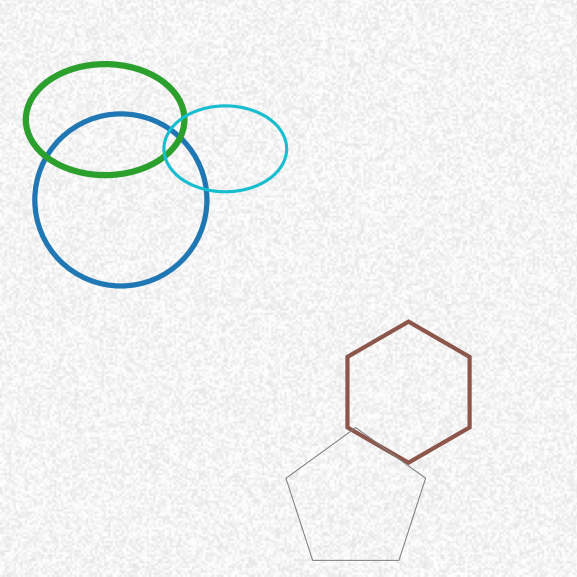[{"shape": "circle", "thickness": 2.5, "radius": 0.75, "center": [0.209, 0.653]}, {"shape": "oval", "thickness": 3, "radius": 0.69, "center": [0.182, 0.792]}, {"shape": "hexagon", "thickness": 2, "radius": 0.61, "center": [0.707, 0.32]}, {"shape": "pentagon", "thickness": 0.5, "radius": 0.64, "center": [0.616, 0.132]}, {"shape": "oval", "thickness": 1.5, "radius": 0.53, "center": [0.39, 0.741]}]